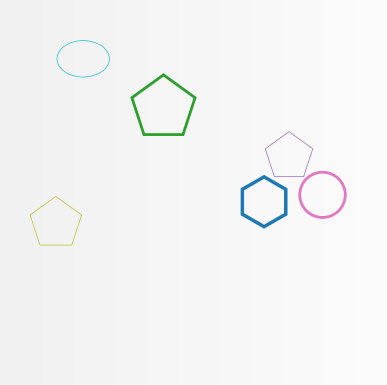[{"shape": "hexagon", "thickness": 2.5, "radius": 0.32, "center": [0.681, 0.476]}, {"shape": "pentagon", "thickness": 2, "radius": 0.43, "center": [0.422, 0.72]}, {"shape": "pentagon", "thickness": 0.5, "radius": 0.32, "center": [0.746, 0.594]}, {"shape": "circle", "thickness": 2, "radius": 0.29, "center": [0.832, 0.494]}, {"shape": "pentagon", "thickness": 0.5, "radius": 0.35, "center": [0.144, 0.42]}, {"shape": "oval", "thickness": 0.5, "radius": 0.34, "center": [0.215, 0.847]}]